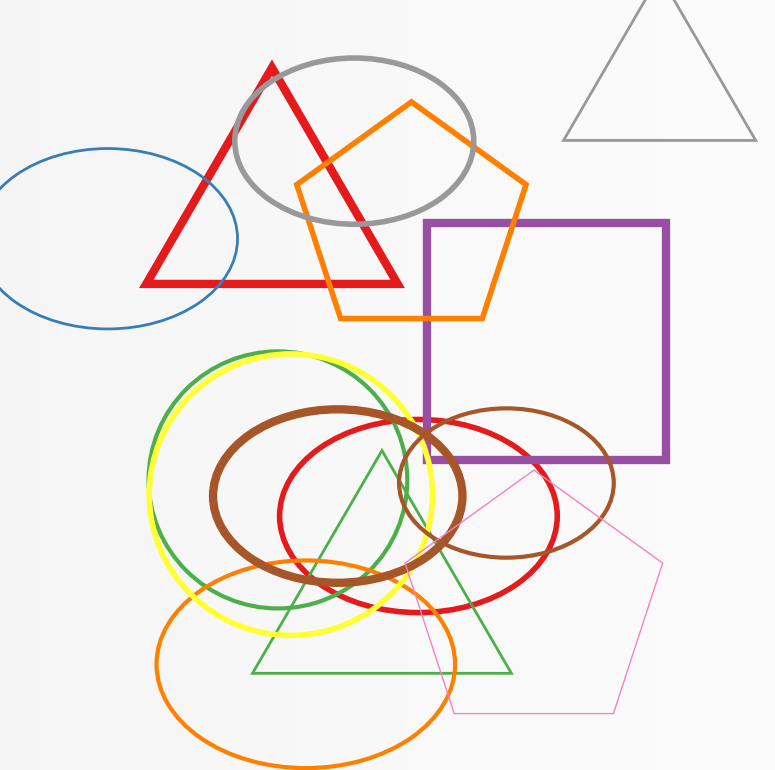[{"shape": "oval", "thickness": 2, "radius": 0.9, "center": [0.54, 0.33]}, {"shape": "triangle", "thickness": 3, "radius": 0.94, "center": [0.351, 0.725]}, {"shape": "oval", "thickness": 1, "radius": 0.84, "center": [0.139, 0.69]}, {"shape": "triangle", "thickness": 1, "radius": 0.96, "center": [0.493, 0.222]}, {"shape": "circle", "thickness": 1.5, "radius": 0.83, "center": [0.359, 0.377]}, {"shape": "square", "thickness": 3, "radius": 0.77, "center": [0.705, 0.556]}, {"shape": "oval", "thickness": 1.5, "radius": 0.96, "center": [0.395, 0.137]}, {"shape": "pentagon", "thickness": 2, "radius": 0.78, "center": [0.531, 0.712]}, {"shape": "circle", "thickness": 2, "radius": 0.91, "center": [0.375, 0.358]}, {"shape": "oval", "thickness": 1.5, "radius": 0.69, "center": [0.653, 0.373]}, {"shape": "oval", "thickness": 3, "radius": 0.8, "center": [0.436, 0.356]}, {"shape": "pentagon", "thickness": 0.5, "radius": 0.87, "center": [0.689, 0.215]}, {"shape": "oval", "thickness": 2, "radius": 0.77, "center": [0.457, 0.817]}, {"shape": "triangle", "thickness": 1, "radius": 0.72, "center": [0.851, 0.889]}]